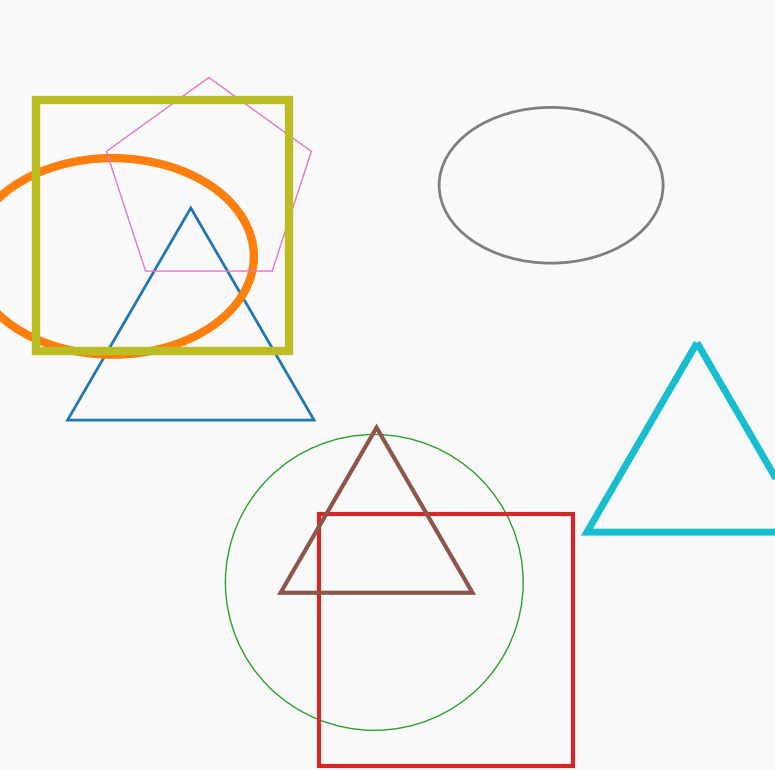[{"shape": "triangle", "thickness": 1, "radius": 0.92, "center": [0.246, 0.546]}, {"shape": "oval", "thickness": 3, "radius": 0.91, "center": [0.145, 0.667]}, {"shape": "circle", "thickness": 0.5, "radius": 0.96, "center": [0.483, 0.244]}, {"shape": "square", "thickness": 1.5, "radius": 0.82, "center": [0.576, 0.168]}, {"shape": "triangle", "thickness": 1.5, "radius": 0.72, "center": [0.486, 0.302]}, {"shape": "pentagon", "thickness": 0.5, "radius": 0.69, "center": [0.27, 0.76]}, {"shape": "oval", "thickness": 1, "radius": 0.72, "center": [0.711, 0.759]}, {"shape": "square", "thickness": 3, "radius": 0.82, "center": [0.21, 0.707]}, {"shape": "triangle", "thickness": 2.5, "radius": 0.82, "center": [0.899, 0.391]}]